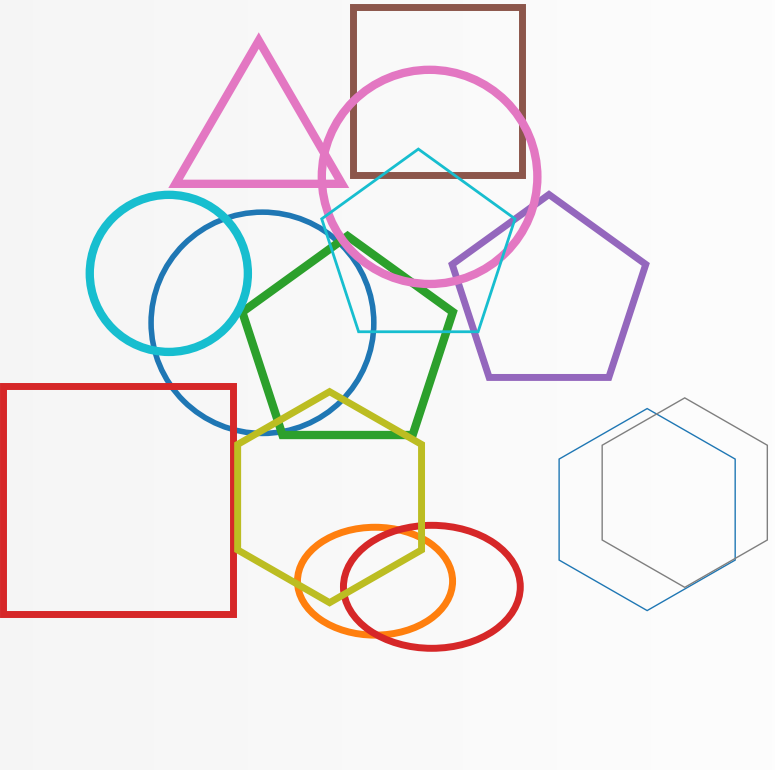[{"shape": "hexagon", "thickness": 0.5, "radius": 0.66, "center": [0.835, 0.338]}, {"shape": "circle", "thickness": 2, "radius": 0.72, "center": [0.339, 0.581]}, {"shape": "oval", "thickness": 2.5, "radius": 0.5, "center": [0.484, 0.245]}, {"shape": "pentagon", "thickness": 3, "radius": 0.71, "center": [0.448, 0.551]}, {"shape": "square", "thickness": 2.5, "radius": 0.74, "center": [0.152, 0.351]}, {"shape": "oval", "thickness": 2.5, "radius": 0.57, "center": [0.557, 0.238]}, {"shape": "pentagon", "thickness": 2.5, "radius": 0.66, "center": [0.708, 0.616]}, {"shape": "square", "thickness": 2.5, "radius": 0.55, "center": [0.565, 0.882]}, {"shape": "triangle", "thickness": 3, "radius": 0.62, "center": [0.334, 0.823]}, {"shape": "circle", "thickness": 3, "radius": 0.7, "center": [0.554, 0.77]}, {"shape": "hexagon", "thickness": 0.5, "radius": 0.62, "center": [0.884, 0.36]}, {"shape": "hexagon", "thickness": 2.5, "radius": 0.68, "center": [0.425, 0.354]}, {"shape": "circle", "thickness": 3, "radius": 0.51, "center": [0.218, 0.645]}, {"shape": "pentagon", "thickness": 1, "radius": 0.66, "center": [0.54, 0.675]}]